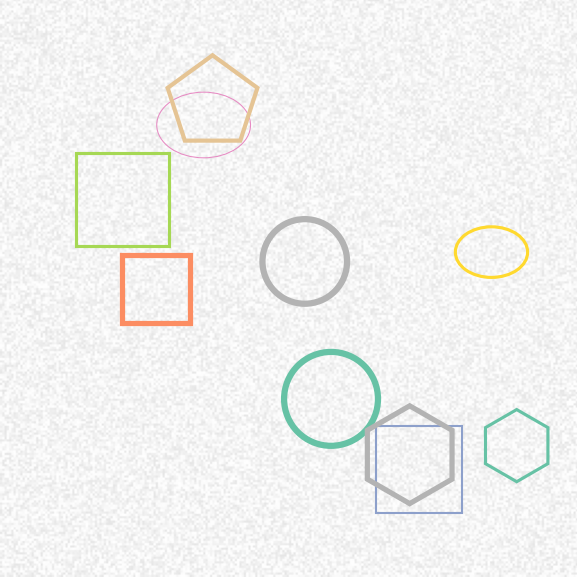[{"shape": "hexagon", "thickness": 1.5, "radius": 0.31, "center": [0.895, 0.227]}, {"shape": "circle", "thickness": 3, "radius": 0.41, "center": [0.573, 0.308]}, {"shape": "square", "thickness": 2.5, "radius": 0.29, "center": [0.27, 0.499]}, {"shape": "square", "thickness": 1, "radius": 0.37, "center": [0.726, 0.186]}, {"shape": "oval", "thickness": 0.5, "radius": 0.41, "center": [0.353, 0.783]}, {"shape": "square", "thickness": 1.5, "radius": 0.4, "center": [0.213, 0.654]}, {"shape": "oval", "thickness": 1.5, "radius": 0.31, "center": [0.851, 0.563]}, {"shape": "pentagon", "thickness": 2, "radius": 0.41, "center": [0.368, 0.822]}, {"shape": "circle", "thickness": 3, "radius": 0.37, "center": [0.528, 0.546]}, {"shape": "hexagon", "thickness": 2.5, "radius": 0.42, "center": [0.709, 0.212]}]